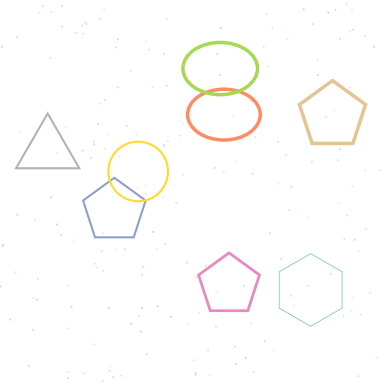[{"shape": "hexagon", "thickness": 0.5, "radius": 0.47, "center": [0.807, 0.247]}, {"shape": "oval", "thickness": 2.5, "radius": 0.47, "center": [0.582, 0.702]}, {"shape": "pentagon", "thickness": 1.5, "radius": 0.43, "center": [0.297, 0.453]}, {"shape": "pentagon", "thickness": 2, "radius": 0.42, "center": [0.595, 0.26]}, {"shape": "oval", "thickness": 2.5, "radius": 0.48, "center": [0.572, 0.822]}, {"shape": "circle", "thickness": 1.5, "radius": 0.39, "center": [0.359, 0.555]}, {"shape": "pentagon", "thickness": 2.5, "radius": 0.45, "center": [0.864, 0.7]}, {"shape": "triangle", "thickness": 1.5, "radius": 0.47, "center": [0.124, 0.61]}]